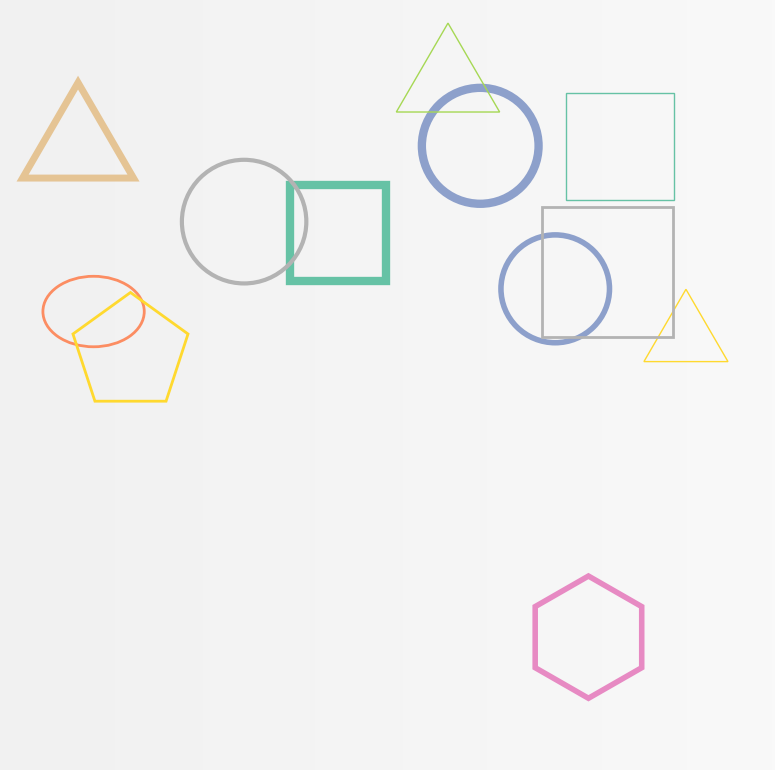[{"shape": "square", "thickness": 0.5, "radius": 0.35, "center": [0.8, 0.81]}, {"shape": "square", "thickness": 3, "radius": 0.31, "center": [0.436, 0.698]}, {"shape": "oval", "thickness": 1, "radius": 0.33, "center": [0.121, 0.595]}, {"shape": "circle", "thickness": 2, "radius": 0.35, "center": [0.716, 0.625]}, {"shape": "circle", "thickness": 3, "radius": 0.38, "center": [0.62, 0.811]}, {"shape": "hexagon", "thickness": 2, "radius": 0.4, "center": [0.759, 0.173]}, {"shape": "triangle", "thickness": 0.5, "radius": 0.38, "center": [0.578, 0.893]}, {"shape": "pentagon", "thickness": 1, "radius": 0.39, "center": [0.168, 0.542]}, {"shape": "triangle", "thickness": 0.5, "radius": 0.31, "center": [0.885, 0.562]}, {"shape": "triangle", "thickness": 2.5, "radius": 0.41, "center": [0.101, 0.81]}, {"shape": "square", "thickness": 1, "radius": 0.42, "center": [0.784, 0.646]}, {"shape": "circle", "thickness": 1.5, "radius": 0.4, "center": [0.315, 0.712]}]